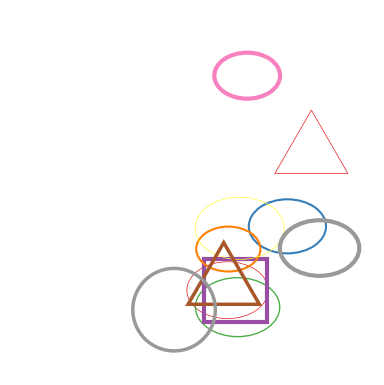[{"shape": "oval", "thickness": 0.5, "radius": 0.53, "center": [0.591, 0.246]}, {"shape": "triangle", "thickness": 0.5, "radius": 0.55, "center": [0.809, 0.604]}, {"shape": "oval", "thickness": 1.5, "radius": 0.5, "center": [0.747, 0.412]}, {"shape": "oval", "thickness": 1, "radius": 0.55, "center": [0.617, 0.202]}, {"shape": "square", "thickness": 3, "radius": 0.41, "center": [0.612, 0.246]}, {"shape": "oval", "thickness": 1.5, "radius": 0.42, "center": [0.593, 0.353]}, {"shape": "oval", "thickness": 0.5, "radius": 0.58, "center": [0.622, 0.407]}, {"shape": "triangle", "thickness": 2.5, "radius": 0.53, "center": [0.581, 0.263]}, {"shape": "oval", "thickness": 3, "radius": 0.43, "center": [0.642, 0.804]}, {"shape": "oval", "thickness": 3, "radius": 0.52, "center": [0.83, 0.356]}, {"shape": "circle", "thickness": 2.5, "radius": 0.54, "center": [0.452, 0.196]}]